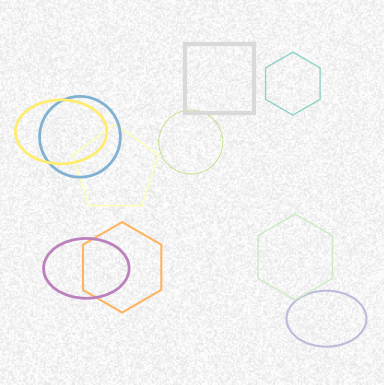[{"shape": "hexagon", "thickness": 1, "radius": 0.41, "center": [0.761, 0.783]}, {"shape": "pentagon", "thickness": 1, "radius": 0.59, "center": [0.3, 0.561]}, {"shape": "oval", "thickness": 1.5, "radius": 0.52, "center": [0.848, 0.172]}, {"shape": "circle", "thickness": 2, "radius": 0.52, "center": [0.208, 0.645]}, {"shape": "hexagon", "thickness": 1.5, "radius": 0.59, "center": [0.317, 0.306]}, {"shape": "circle", "thickness": 0.5, "radius": 0.42, "center": [0.496, 0.631]}, {"shape": "square", "thickness": 3, "radius": 0.45, "center": [0.569, 0.796]}, {"shape": "oval", "thickness": 2, "radius": 0.56, "center": [0.224, 0.303]}, {"shape": "hexagon", "thickness": 1, "radius": 0.56, "center": [0.767, 0.332]}, {"shape": "oval", "thickness": 2, "radius": 0.59, "center": [0.159, 0.658]}]